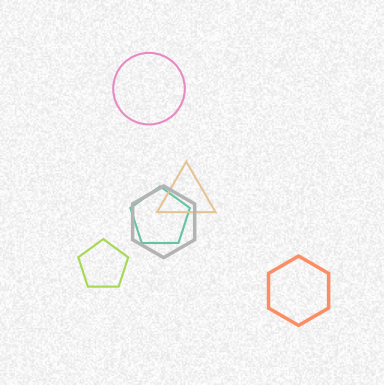[{"shape": "pentagon", "thickness": 1.5, "radius": 0.41, "center": [0.416, 0.435]}, {"shape": "hexagon", "thickness": 2.5, "radius": 0.45, "center": [0.776, 0.245]}, {"shape": "circle", "thickness": 1.5, "radius": 0.47, "center": [0.387, 0.77]}, {"shape": "pentagon", "thickness": 1.5, "radius": 0.34, "center": [0.268, 0.311]}, {"shape": "triangle", "thickness": 1.5, "radius": 0.44, "center": [0.484, 0.493]}, {"shape": "hexagon", "thickness": 2.5, "radius": 0.47, "center": [0.425, 0.424]}]